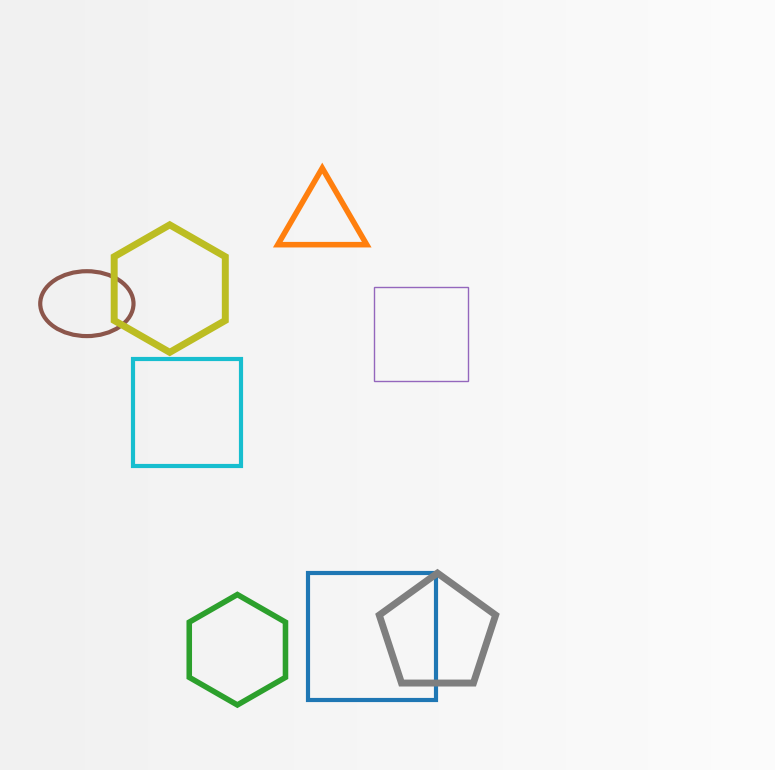[{"shape": "square", "thickness": 1.5, "radius": 0.41, "center": [0.48, 0.174]}, {"shape": "triangle", "thickness": 2, "radius": 0.33, "center": [0.416, 0.715]}, {"shape": "hexagon", "thickness": 2, "radius": 0.36, "center": [0.306, 0.156]}, {"shape": "square", "thickness": 0.5, "radius": 0.3, "center": [0.543, 0.566]}, {"shape": "oval", "thickness": 1.5, "radius": 0.3, "center": [0.112, 0.606]}, {"shape": "pentagon", "thickness": 2.5, "radius": 0.39, "center": [0.564, 0.177]}, {"shape": "hexagon", "thickness": 2.5, "radius": 0.41, "center": [0.219, 0.625]}, {"shape": "square", "thickness": 1.5, "radius": 0.35, "center": [0.241, 0.464]}]